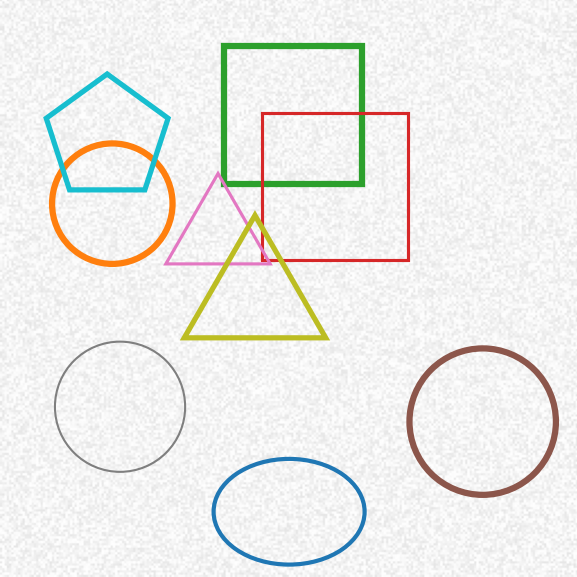[{"shape": "oval", "thickness": 2, "radius": 0.65, "center": [0.501, 0.113]}, {"shape": "circle", "thickness": 3, "radius": 0.52, "center": [0.194, 0.646]}, {"shape": "square", "thickness": 3, "radius": 0.6, "center": [0.508, 0.8]}, {"shape": "square", "thickness": 1.5, "radius": 0.63, "center": [0.58, 0.676]}, {"shape": "circle", "thickness": 3, "radius": 0.63, "center": [0.836, 0.269]}, {"shape": "triangle", "thickness": 1.5, "radius": 0.52, "center": [0.378, 0.594]}, {"shape": "circle", "thickness": 1, "radius": 0.56, "center": [0.208, 0.295]}, {"shape": "triangle", "thickness": 2.5, "radius": 0.71, "center": [0.442, 0.485]}, {"shape": "pentagon", "thickness": 2.5, "radius": 0.55, "center": [0.186, 0.76]}]